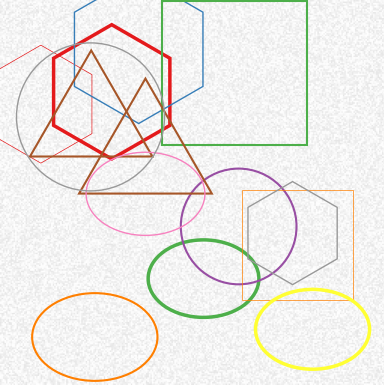[{"shape": "hexagon", "thickness": 2.5, "radius": 0.87, "center": [0.29, 0.762]}, {"shape": "hexagon", "thickness": 0.5, "radius": 0.77, "center": [0.106, 0.73]}, {"shape": "hexagon", "thickness": 1, "radius": 0.96, "center": [0.36, 0.872]}, {"shape": "oval", "thickness": 2.5, "radius": 0.72, "center": [0.529, 0.276]}, {"shape": "square", "thickness": 1.5, "radius": 0.94, "center": [0.61, 0.81]}, {"shape": "circle", "thickness": 1.5, "radius": 0.75, "center": [0.62, 0.412]}, {"shape": "oval", "thickness": 1.5, "radius": 0.81, "center": [0.246, 0.125]}, {"shape": "square", "thickness": 0.5, "radius": 0.72, "center": [0.772, 0.363]}, {"shape": "oval", "thickness": 2.5, "radius": 0.74, "center": [0.812, 0.145]}, {"shape": "triangle", "thickness": 1.5, "radius": 1.0, "center": [0.378, 0.597]}, {"shape": "triangle", "thickness": 1.5, "radius": 0.92, "center": [0.237, 0.685]}, {"shape": "oval", "thickness": 1, "radius": 0.77, "center": [0.378, 0.497]}, {"shape": "circle", "thickness": 1, "radius": 0.96, "center": [0.235, 0.696]}, {"shape": "hexagon", "thickness": 1, "radius": 0.67, "center": [0.76, 0.395]}]